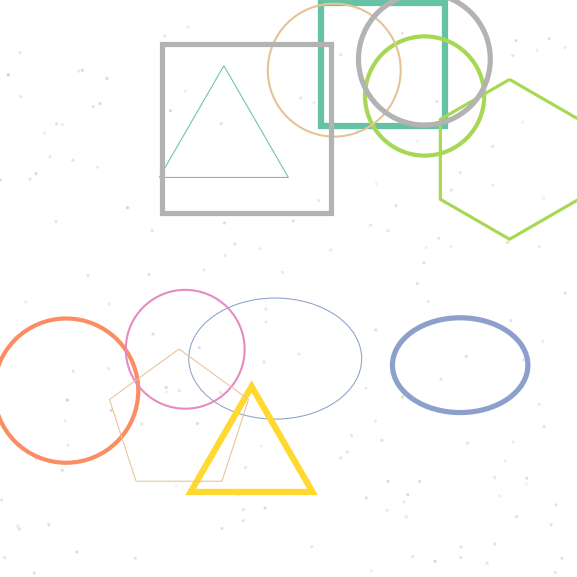[{"shape": "triangle", "thickness": 0.5, "radius": 0.64, "center": [0.388, 0.756]}, {"shape": "square", "thickness": 3, "radius": 0.53, "center": [0.663, 0.888]}, {"shape": "circle", "thickness": 2, "radius": 0.62, "center": [0.115, 0.323]}, {"shape": "oval", "thickness": 2.5, "radius": 0.59, "center": [0.797, 0.367]}, {"shape": "oval", "thickness": 0.5, "radius": 0.75, "center": [0.477, 0.378]}, {"shape": "circle", "thickness": 1, "radius": 0.51, "center": [0.321, 0.394]}, {"shape": "hexagon", "thickness": 1.5, "radius": 0.69, "center": [0.882, 0.723]}, {"shape": "circle", "thickness": 2, "radius": 0.52, "center": [0.735, 0.833]}, {"shape": "triangle", "thickness": 3, "radius": 0.61, "center": [0.436, 0.208]}, {"shape": "circle", "thickness": 1, "radius": 0.58, "center": [0.579, 0.878]}, {"shape": "pentagon", "thickness": 0.5, "radius": 0.63, "center": [0.31, 0.268]}, {"shape": "circle", "thickness": 2.5, "radius": 0.57, "center": [0.735, 0.897]}, {"shape": "square", "thickness": 2.5, "radius": 0.73, "center": [0.426, 0.777]}]